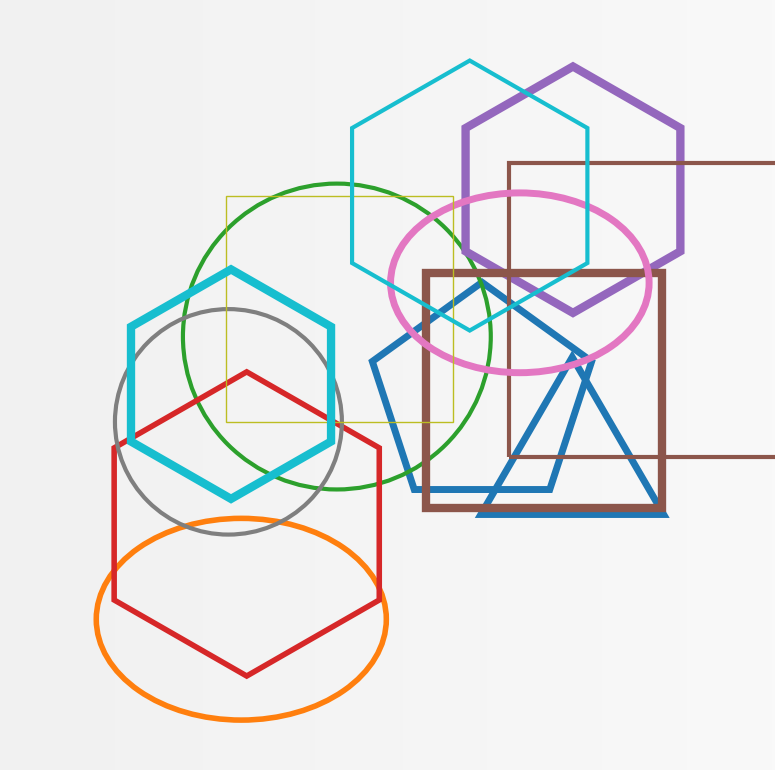[{"shape": "triangle", "thickness": 2.5, "radius": 0.68, "center": [0.738, 0.4]}, {"shape": "pentagon", "thickness": 2.5, "radius": 0.74, "center": [0.622, 0.485]}, {"shape": "oval", "thickness": 2, "radius": 0.94, "center": [0.311, 0.196]}, {"shape": "circle", "thickness": 1.5, "radius": 0.99, "center": [0.435, 0.563]}, {"shape": "hexagon", "thickness": 2, "radius": 0.99, "center": [0.318, 0.32]}, {"shape": "hexagon", "thickness": 3, "radius": 0.8, "center": [0.739, 0.754]}, {"shape": "square", "thickness": 3, "radius": 0.76, "center": [0.702, 0.493]}, {"shape": "square", "thickness": 1.5, "radius": 0.96, "center": [0.849, 0.598]}, {"shape": "oval", "thickness": 2.5, "radius": 0.83, "center": [0.671, 0.633]}, {"shape": "circle", "thickness": 1.5, "radius": 0.73, "center": [0.295, 0.452]}, {"shape": "square", "thickness": 0.5, "radius": 0.73, "center": [0.438, 0.599]}, {"shape": "hexagon", "thickness": 1.5, "radius": 0.88, "center": [0.606, 0.746]}, {"shape": "hexagon", "thickness": 3, "radius": 0.75, "center": [0.298, 0.501]}]